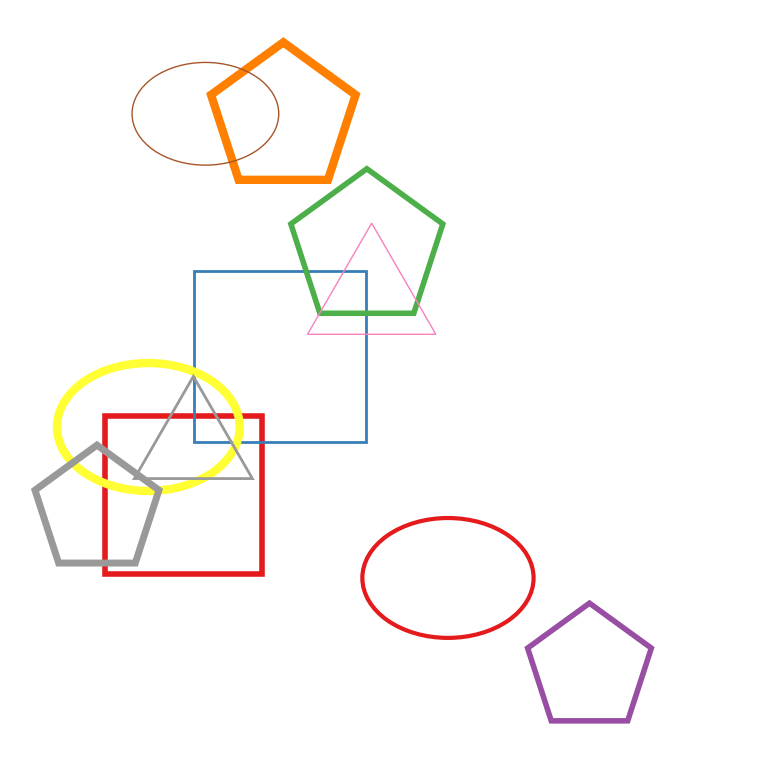[{"shape": "oval", "thickness": 1.5, "radius": 0.56, "center": [0.582, 0.249]}, {"shape": "square", "thickness": 2, "radius": 0.51, "center": [0.238, 0.357]}, {"shape": "square", "thickness": 1, "radius": 0.56, "center": [0.363, 0.537]}, {"shape": "pentagon", "thickness": 2, "radius": 0.52, "center": [0.476, 0.677]}, {"shape": "pentagon", "thickness": 2, "radius": 0.42, "center": [0.766, 0.132]}, {"shape": "pentagon", "thickness": 3, "radius": 0.49, "center": [0.368, 0.846]}, {"shape": "oval", "thickness": 3, "radius": 0.59, "center": [0.193, 0.445]}, {"shape": "oval", "thickness": 0.5, "radius": 0.48, "center": [0.267, 0.852]}, {"shape": "triangle", "thickness": 0.5, "radius": 0.48, "center": [0.483, 0.614]}, {"shape": "pentagon", "thickness": 2.5, "radius": 0.42, "center": [0.126, 0.337]}, {"shape": "triangle", "thickness": 1, "radius": 0.44, "center": [0.251, 0.423]}]